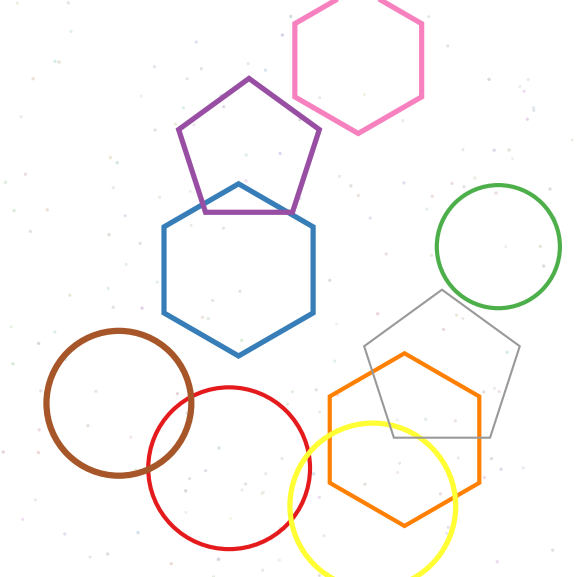[{"shape": "circle", "thickness": 2, "radius": 0.7, "center": [0.397, 0.188]}, {"shape": "hexagon", "thickness": 2.5, "radius": 0.75, "center": [0.413, 0.532]}, {"shape": "circle", "thickness": 2, "radius": 0.53, "center": [0.863, 0.572]}, {"shape": "pentagon", "thickness": 2.5, "radius": 0.64, "center": [0.431, 0.735]}, {"shape": "hexagon", "thickness": 2, "radius": 0.75, "center": [0.7, 0.238]}, {"shape": "circle", "thickness": 2.5, "radius": 0.72, "center": [0.646, 0.123]}, {"shape": "circle", "thickness": 3, "radius": 0.63, "center": [0.206, 0.301]}, {"shape": "hexagon", "thickness": 2.5, "radius": 0.63, "center": [0.62, 0.895]}, {"shape": "pentagon", "thickness": 1, "radius": 0.71, "center": [0.765, 0.356]}]